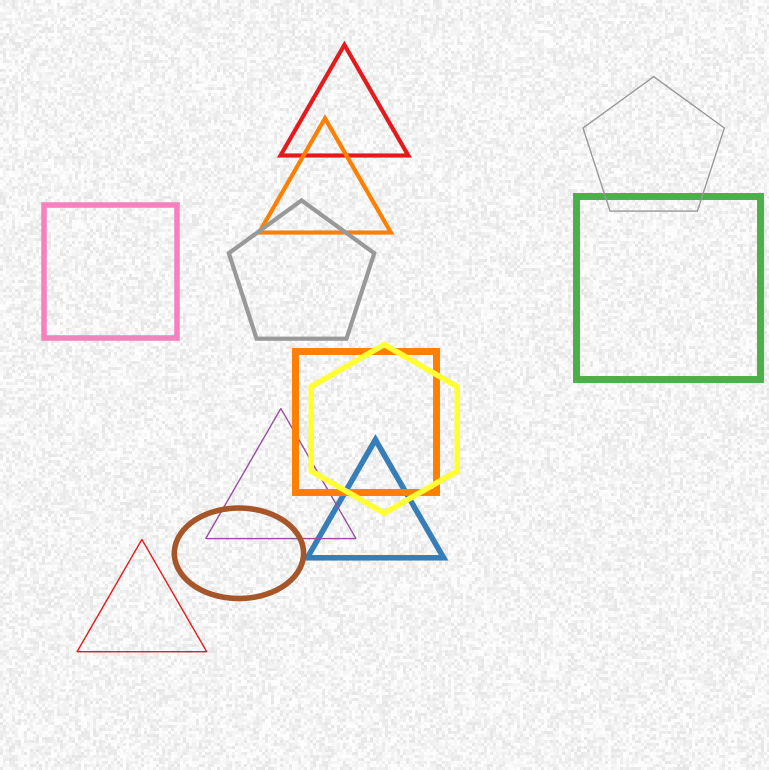[{"shape": "triangle", "thickness": 0.5, "radius": 0.49, "center": [0.184, 0.202]}, {"shape": "triangle", "thickness": 1.5, "radius": 0.48, "center": [0.447, 0.846]}, {"shape": "triangle", "thickness": 2, "radius": 0.51, "center": [0.488, 0.327]}, {"shape": "square", "thickness": 2.5, "radius": 0.59, "center": [0.868, 0.626]}, {"shape": "triangle", "thickness": 0.5, "radius": 0.56, "center": [0.365, 0.357]}, {"shape": "triangle", "thickness": 1.5, "radius": 0.49, "center": [0.422, 0.747]}, {"shape": "square", "thickness": 2.5, "radius": 0.46, "center": [0.475, 0.452]}, {"shape": "hexagon", "thickness": 2, "radius": 0.55, "center": [0.499, 0.443]}, {"shape": "oval", "thickness": 2, "radius": 0.42, "center": [0.31, 0.281]}, {"shape": "square", "thickness": 2, "radius": 0.43, "center": [0.143, 0.647]}, {"shape": "pentagon", "thickness": 1.5, "radius": 0.5, "center": [0.392, 0.64]}, {"shape": "pentagon", "thickness": 0.5, "radius": 0.48, "center": [0.849, 0.804]}]